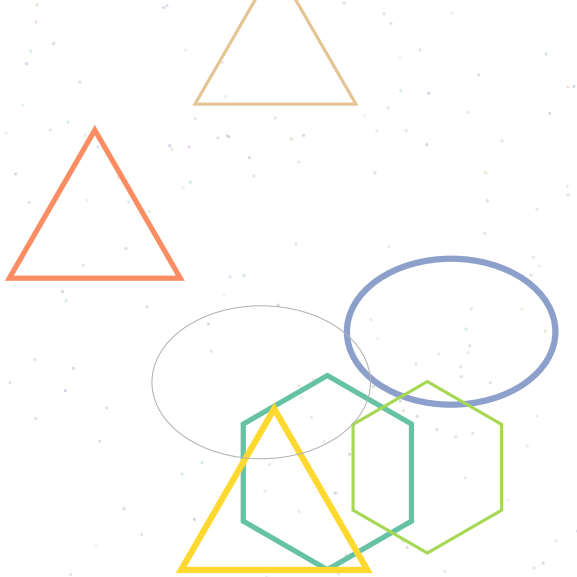[{"shape": "hexagon", "thickness": 2.5, "radius": 0.84, "center": [0.567, 0.181]}, {"shape": "triangle", "thickness": 2.5, "radius": 0.86, "center": [0.164, 0.603]}, {"shape": "oval", "thickness": 3, "radius": 0.9, "center": [0.781, 0.425]}, {"shape": "hexagon", "thickness": 1.5, "radius": 0.74, "center": [0.74, 0.19]}, {"shape": "triangle", "thickness": 3, "radius": 0.93, "center": [0.475, 0.105]}, {"shape": "triangle", "thickness": 1.5, "radius": 0.8, "center": [0.477, 0.899]}, {"shape": "oval", "thickness": 0.5, "radius": 0.95, "center": [0.452, 0.337]}]